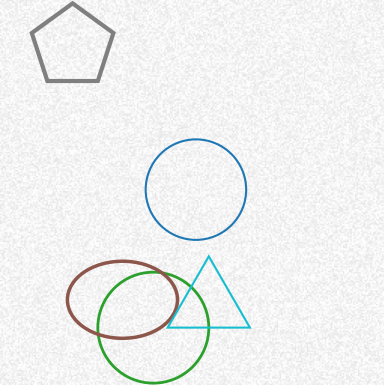[{"shape": "circle", "thickness": 1.5, "radius": 0.65, "center": [0.509, 0.507]}, {"shape": "circle", "thickness": 2, "radius": 0.72, "center": [0.398, 0.149]}, {"shape": "oval", "thickness": 2.5, "radius": 0.71, "center": [0.318, 0.221]}, {"shape": "pentagon", "thickness": 3, "radius": 0.56, "center": [0.189, 0.88]}, {"shape": "triangle", "thickness": 1.5, "radius": 0.62, "center": [0.542, 0.211]}]